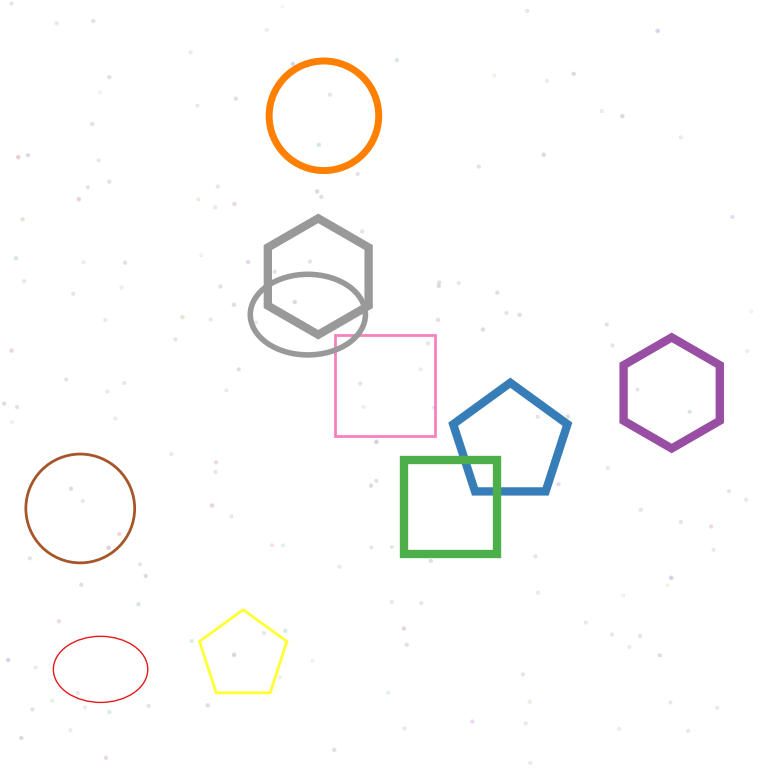[{"shape": "oval", "thickness": 0.5, "radius": 0.31, "center": [0.131, 0.131]}, {"shape": "pentagon", "thickness": 3, "radius": 0.39, "center": [0.663, 0.425]}, {"shape": "square", "thickness": 3, "radius": 0.3, "center": [0.585, 0.341]}, {"shape": "hexagon", "thickness": 3, "radius": 0.36, "center": [0.872, 0.49]}, {"shape": "circle", "thickness": 2.5, "radius": 0.36, "center": [0.421, 0.85]}, {"shape": "pentagon", "thickness": 1, "radius": 0.3, "center": [0.316, 0.149]}, {"shape": "circle", "thickness": 1, "radius": 0.35, "center": [0.104, 0.34]}, {"shape": "square", "thickness": 1, "radius": 0.33, "center": [0.5, 0.499]}, {"shape": "oval", "thickness": 2, "radius": 0.37, "center": [0.4, 0.591]}, {"shape": "hexagon", "thickness": 3, "radius": 0.38, "center": [0.413, 0.641]}]